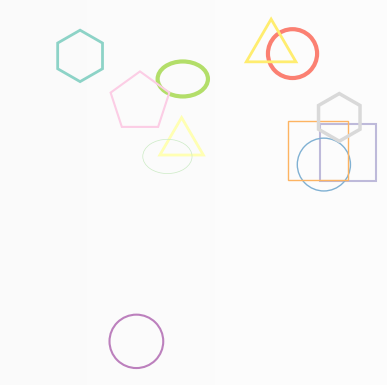[{"shape": "hexagon", "thickness": 2, "radius": 0.33, "center": [0.207, 0.855]}, {"shape": "triangle", "thickness": 2, "radius": 0.32, "center": [0.469, 0.63]}, {"shape": "square", "thickness": 1.5, "radius": 0.37, "center": [0.898, 0.604]}, {"shape": "circle", "thickness": 3, "radius": 0.32, "center": [0.755, 0.861]}, {"shape": "circle", "thickness": 1, "radius": 0.34, "center": [0.836, 0.573]}, {"shape": "square", "thickness": 1, "radius": 0.38, "center": [0.821, 0.609]}, {"shape": "oval", "thickness": 3, "radius": 0.32, "center": [0.472, 0.795]}, {"shape": "pentagon", "thickness": 1.5, "radius": 0.4, "center": [0.361, 0.735]}, {"shape": "hexagon", "thickness": 2.5, "radius": 0.31, "center": [0.876, 0.695]}, {"shape": "circle", "thickness": 1.5, "radius": 0.35, "center": [0.352, 0.113]}, {"shape": "oval", "thickness": 0.5, "radius": 0.32, "center": [0.432, 0.594]}, {"shape": "triangle", "thickness": 2, "radius": 0.37, "center": [0.7, 0.876]}]